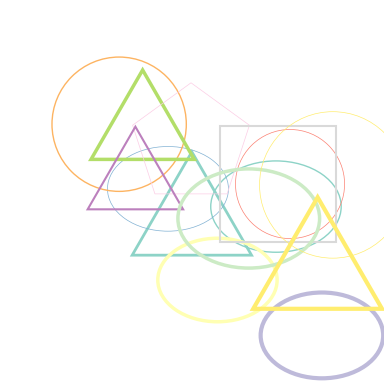[{"shape": "triangle", "thickness": 2, "radius": 0.89, "center": [0.498, 0.427]}, {"shape": "oval", "thickness": 1, "radius": 0.85, "center": [0.717, 0.463]}, {"shape": "oval", "thickness": 2.5, "radius": 0.77, "center": [0.565, 0.273]}, {"shape": "oval", "thickness": 3, "radius": 0.8, "center": [0.836, 0.129]}, {"shape": "circle", "thickness": 0.5, "radius": 0.71, "center": [0.753, 0.522]}, {"shape": "oval", "thickness": 0.5, "radius": 0.79, "center": [0.436, 0.509]}, {"shape": "circle", "thickness": 1, "radius": 0.87, "center": [0.309, 0.677]}, {"shape": "triangle", "thickness": 2.5, "radius": 0.77, "center": [0.37, 0.663]}, {"shape": "pentagon", "thickness": 0.5, "radius": 0.8, "center": [0.496, 0.625]}, {"shape": "square", "thickness": 1.5, "radius": 0.75, "center": [0.722, 0.522]}, {"shape": "triangle", "thickness": 1.5, "radius": 0.72, "center": [0.352, 0.528]}, {"shape": "oval", "thickness": 2.5, "radius": 0.92, "center": [0.646, 0.433]}, {"shape": "triangle", "thickness": 3, "radius": 0.97, "center": [0.825, 0.294]}, {"shape": "circle", "thickness": 0.5, "radius": 0.95, "center": [0.864, 0.52]}]